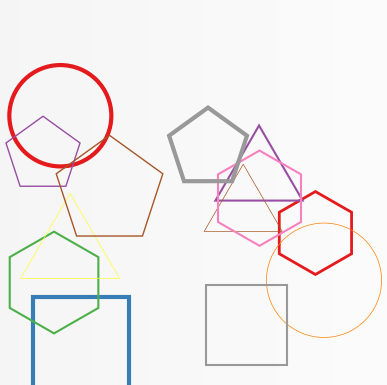[{"shape": "hexagon", "thickness": 2, "radius": 0.54, "center": [0.814, 0.395]}, {"shape": "circle", "thickness": 3, "radius": 0.66, "center": [0.156, 0.699]}, {"shape": "square", "thickness": 3, "radius": 0.62, "center": [0.21, 0.104]}, {"shape": "hexagon", "thickness": 1.5, "radius": 0.66, "center": [0.139, 0.266]}, {"shape": "triangle", "thickness": 1.5, "radius": 0.65, "center": [0.668, 0.544]}, {"shape": "pentagon", "thickness": 1, "radius": 0.5, "center": [0.111, 0.598]}, {"shape": "circle", "thickness": 0.5, "radius": 0.74, "center": [0.836, 0.272]}, {"shape": "triangle", "thickness": 0.5, "radius": 0.74, "center": [0.181, 0.351]}, {"shape": "pentagon", "thickness": 1, "radius": 0.72, "center": [0.283, 0.504]}, {"shape": "triangle", "thickness": 0.5, "radius": 0.58, "center": [0.628, 0.457]}, {"shape": "hexagon", "thickness": 1.5, "radius": 0.62, "center": [0.67, 0.485]}, {"shape": "pentagon", "thickness": 3, "radius": 0.53, "center": [0.537, 0.615]}, {"shape": "square", "thickness": 1.5, "radius": 0.52, "center": [0.636, 0.156]}]